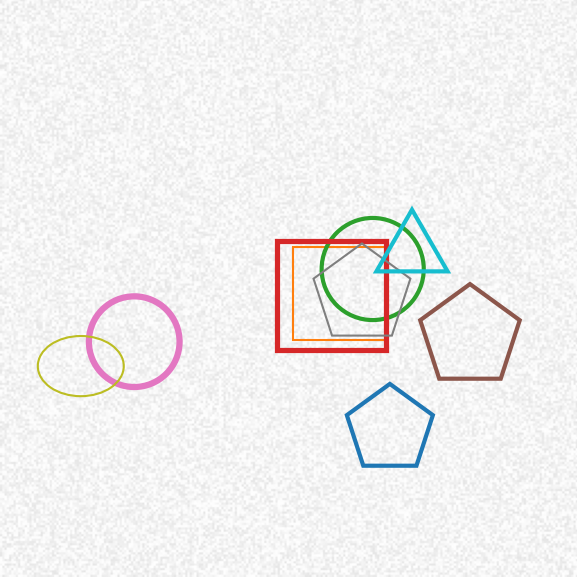[{"shape": "pentagon", "thickness": 2, "radius": 0.39, "center": [0.675, 0.256]}, {"shape": "square", "thickness": 1, "radius": 0.4, "center": [0.587, 0.491]}, {"shape": "circle", "thickness": 2, "radius": 0.44, "center": [0.645, 0.533]}, {"shape": "square", "thickness": 2.5, "radius": 0.47, "center": [0.574, 0.488]}, {"shape": "pentagon", "thickness": 2, "radius": 0.45, "center": [0.814, 0.417]}, {"shape": "circle", "thickness": 3, "radius": 0.39, "center": [0.232, 0.407]}, {"shape": "pentagon", "thickness": 1, "radius": 0.44, "center": [0.627, 0.489]}, {"shape": "oval", "thickness": 1, "radius": 0.37, "center": [0.14, 0.365]}, {"shape": "triangle", "thickness": 2, "radius": 0.36, "center": [0.713, 0.565]}]